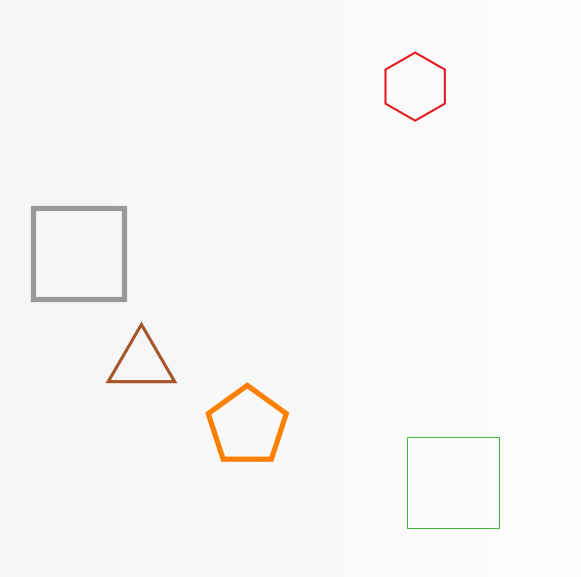[{"shape": "hexagon", "thickness": 1, "radius": 0.29, "center": [0.714, 0.849]}, {"shape": "square", "thickness": 0.5, "radius": 0.39, "center": [0.779, 0.163]}, {"shape": "pentagon", "thickness": 2.5, "radius": 0.35, "center": [0.425, 0.261]}, {"shape": "triangle", "thickness": 1.5, "radius": 0.33, "center": [0.243, 0.371]}, {"shape": "square", "thickness": 2.5, "radius": 0.39, "center": [0.136, 0.56]}]